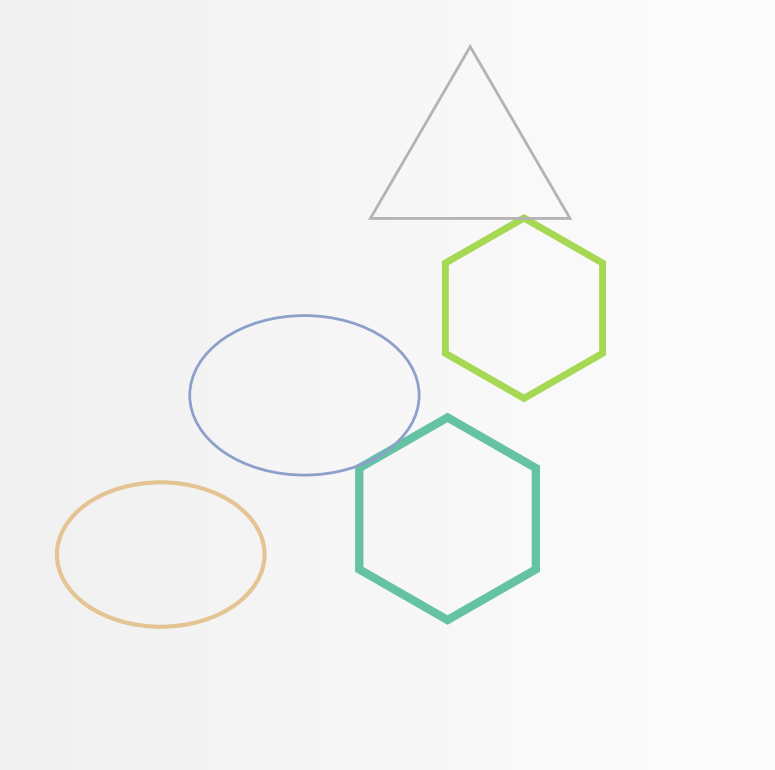[{"shape": "hexagon", "thickness": 3, "radius": 0.66, "center": [0.577, 0.326]}, {"shape": "oval", "thickness": 1, "radius": 0.74, "center": [0.393, 0.487]}, {"shape": "hexagon", "thickness": 2.5, "radius": 0.59, "center": [0.676, 0.6]}, {"shape": "oval", "thickness": 1.5, "radius": 0.67, "center": [0.207, 0.28]}, {"shape": "triangle", "thickness": 1, "radius": 0.74, "center": [0.607, 0.791]}]